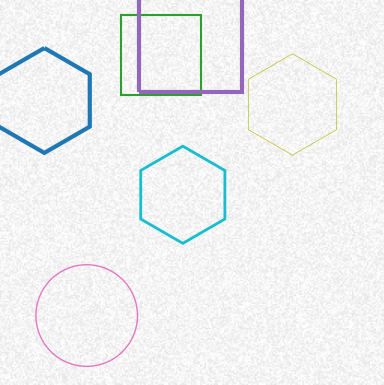[{"shape": "hexagon", "thickness": 3, "radius": 0.68, "center": [0.115, 0.739]}, {"shape": "square", "thickness": 1.5, "radius": 0.52, "center": [0.418, 0.857]}, {"shape": "square", "thickness": 3, "radius": 0.67, "center": [0.496, 0.895]}, {"shape": "circle", "thickness": 1, "radius": 0.66, "center": [0.225, 0.18]}, {"shape": "hexagon", "thickness": 0.5, "radius": 0.66, "center": [0.76, 0.729]}, {"shape": "hexagon", "thickness": 2, "radius": 0.63, "center": [0.475, 0.494]}]